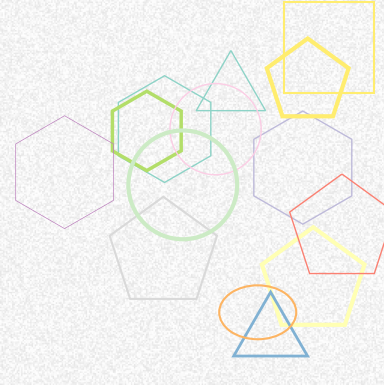[{"shape": "triangle", "thickness": 1, "radius": 0.52, "center": [0.6, 0.765]}, {"shape": "hexagon", "thickness": 1, "radius": 0.69, "center": [0.428, 0.665]}, {"shape": "pentagon", "thickness": 3, "radius": 0.7, "center": [0.814, 0.27]}, {"shape": "hexagon", "thickness": 1, "radius": 0.73, "center": [0.787, 0.565]}, {"shape": "pentagon", "thickness": 1, "radius": 0.71, "center": [0.888, 0.405]}, {"shape": "triangle", "thickness": 2, "radius": 0.55, "center": [0.703, 0.131]}, {"shape": "oval", "thickness": 1.5, "radius": 0.5, "center": [0.669, 0.189]}, {"shape": "hexagon", "thickness": 2.5, "radius": 0.52, "center": [0.381, 0.66]}, {"shape": "circle", "thickness": 1, "radius": 0.59, "center": [0.56, 0.664]}, {"shape": "pentagon", "thickness": 1.5, "radius": 0.73, "center": [0.424, 0.342]}, {"shape": "hexagon", "thickness": 0.5, "radius": 0.73, "center": [0.168, 0.553]}, {"shape": "circle", "thickness": 3, "radius": 0.71, "center": [0.475, 0.52]}, {"shape": "square", "thickness": 1.5, "radius": 0.59, "center": [0.854, 0.876]}, {"shape": "pentagon", "thickness": 3, "radius": 0.56, "center": [0.799, 0.788]}]